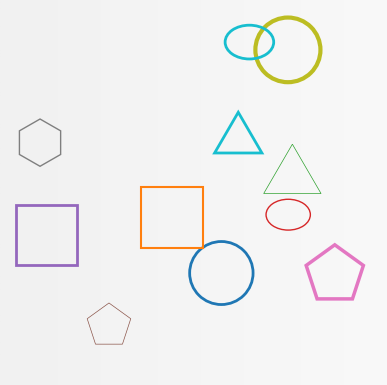[{"shape": "circle", "thickness": 2, "radius": 0.41, "center": [0.571, 0.291]}, {"shape": "square", "thickness": 1.5, "radius": 0.4, "center": [0.444, 0.435]}, {"shape": "triangle", "thickness": 0.5, "radius": 0.43, "center": [0.755, 0.54]}, {"shape": "oval", "thickness": 1, "radius": 0.29, "center": [0.744, 0.442]}, {"shape": "square", "thickness": 2, "radius": 0.39, "center": [0.12, 0.389]}, {"shape": "pentagon", "thickness": 0.5, "radius": 0.3, "center": [0.281, 0.154]}, {"shape": "pentagon", "thickness": 2.5, "radius": 0.39, "center": [0.864, 0.286]}, {"shape": "hexagon", "thickness": 1, "radius": 0.31, "center": [0.103, 0.629]}, {"shape": "circle", "thickness": 3, "radius": 0.42, "center": [0.743, 0.87]}, {"shape": "triangle", "thickness": 2, "radius": 0.35, "center": [0.615, 0.638]}, {"shape": "oval", "thickness": 2, "radius": 0.31, "center": [0.644, 0.891]}]